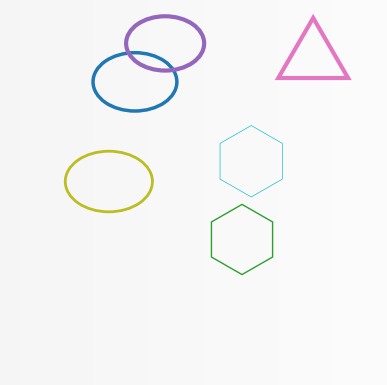[{"shape": "oval", "thickness": 2.5, "radius": 0.54, "center": [0.348, 0.787]}, {"shape": "hexagon", "thickness": 1, "radius": 0.46, "center": [0.625, 0.378]}, {"shape": "oval", "thickness": 3, "radius": 0.5, "center": [0.426, 0.887]}, {"shape": "triangle", "thickness": 3, "radius": 0.52, "center": [0.808, 0.849]}, {"shape": "oval", "thickness": 2, "radius": 0.56, "center": [0.281, 0.529]}, {"shape": "hexagon", "thickness": 0.5, "radius": 0.46, "center": [0.648, 0.581]}]